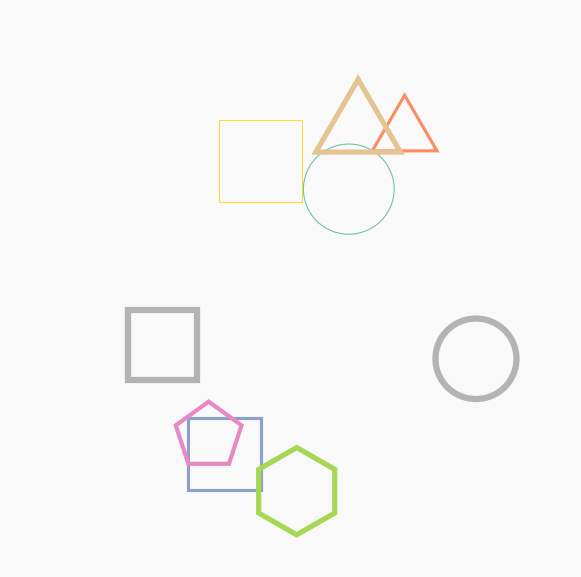[{"shape": "circle", "thickness": 0.5, "radius": 0.39, "center": [0.6, 0.672]}, {"shape": "triangle", "thickness": 1.5, "radius": 0.32, "center": [0.696, 0.77]}, {"shape": "square", "thickness": 1.5, "radius": 0.31, "center": [0.386, 0.213]}, {"shape": "pentagon", "thickness": 2, "radius": 0.3, "center": [0.359, 0.244]}, {"shape": "hexagon", "thickness": 2.5, "radius": 0.38, "center": [0.51, 0.149]}, {"shape": "square", "thickness": 0.5, "radius": 0.36, "center": [0.448, 0.72]}, {"shape": "triangle", "thickness": 2.5, "radius": 0.42, "center": [0.616, 0.778]}, {"shape": "circle", "thickness": 3, "radius": 0.35, "center": [0.819, 0.378]}, {"shape": "square", "thickness": 3, "radius": 0.3, "center": [0.279, 0.402]}]